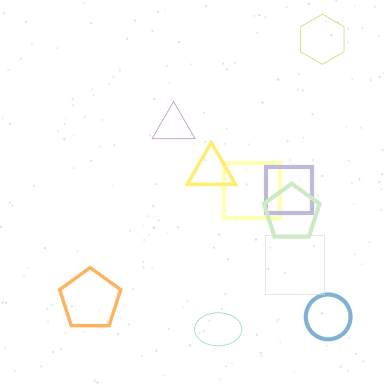[{"shape": "oval", "thickness": 0.5, "radius": 0.31, "center": [0.567, 0.145]}, {"shape": "square", "thickness": 3, "radius": 0.36, "center": [0.655, 0.505]}, {"shape": "square", "thickness": 3, "radius": 0.3, "center": [0.75, 0.506]}, {"shape": "circle", "thickness": 3, "radius": 0.29, "center": [0.852, 0.177]}, {"shape": "pentagon", "thickness": 2.5, "radius": 0.42, "center": [0.234, 0.222]}, {"shape": "hexagon", "thickness": 0.5, "radius": 0.33, "center": [0.837, 0.898]}, {"shape": "square", "thickness": 0.5, "radius": 0.38, "center": [0.765, 0.313]}, {"shape": "triangle", "thickness": 0.5, "radius": 0.32, "center": [0.451, 0.672]}, {"shape": "pentagon", "thickness": 3, "radius": 0.38, "center": [0.758, 0.447]}, {"shape": "triangle", "thickness": 2.5, "radius": 0.36, "center": [0.549, 0.557]}]